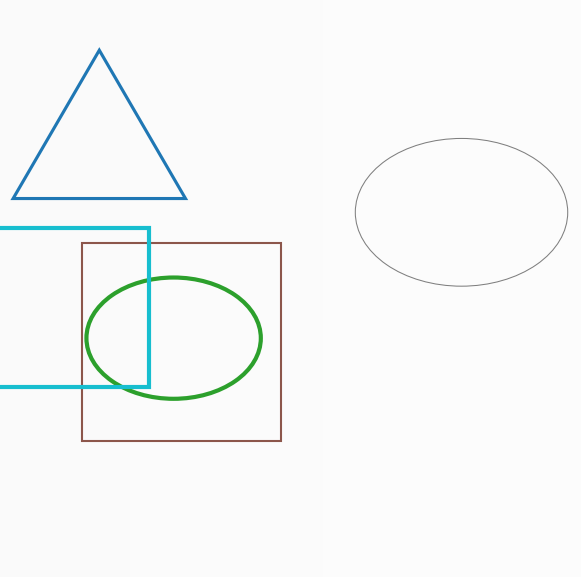[{"shape": "triangle", "thickness": 1.5, "radius": 0.86, "center": [0.171, 0.741]}, {"shape": "oval", "thickness": 2, "radius": 0.75, "center": [0.299, 0.414]}, {"shape": "square", "thickness": 1, "radius": 0.86, "center": [0.313, 0.407]}, {"shape": "oval", "thickness": 0.5, "radius": 0.91, "center": [0.794, 0.631]}, {"shape": "square", "thickness": 2, "radius": 0.69, "center": [0.119, 0.467]}]